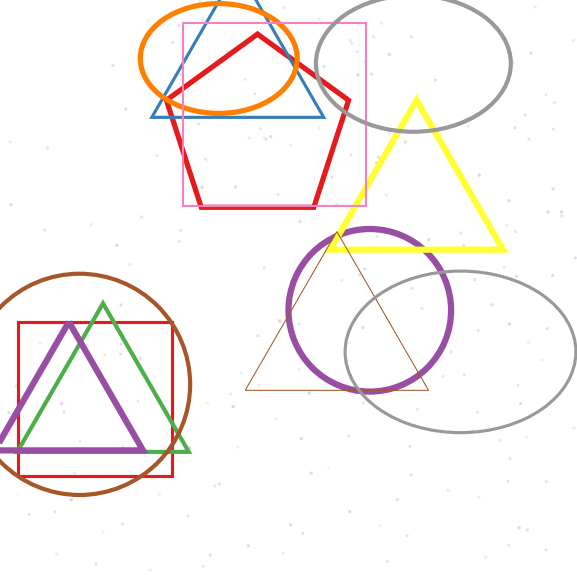[{"shape": "square", "thickness": 1.5, "radius": 0.67, "center": [0.164, 0.308]}, {"shape": "pentagon", "thickness": 2.5, "radius": 0.83, "center": [0.446, 0.774]}, {"shape": "triangle", "thickness": 1.5, "radius": 0.86, "center": [0.412, 0.882]}, {"shape": "triangle", "thickness": 2, "radius": 0.86, "center": [0.178, 0.302]}, {"shape": "circle", "thickness": 3, "radius": 0.7, "center": [0.64, 0.462]}, {"shape": "triangle", "thickness": 3, "radius": 0.74, "center": [0.119, 0.293]}, {"shape": "oval", "thickness": 2.5, "radius": 0.68, "center": [0.379, 0.898]}, {"shape": "triangle", "thickness": 3, "radius": 0.86, "center": [0.721, 0.653]}, {"shape": "circle", "thickness": 2, "radius": 0.96, "center": [0.138, 0.334]}, {"shape": "triangle", "thickness": 0.5, "radius": 0.92, "center": [0.583, 0.415]}, {"shape": "square", "thickness": 1, "radius": 0.79, "center": [0.476, 0.8]}, {"shape": "oval", "thickness": 1.5, "radius": 1.0, "center": [0.797, 0.39]}, {"shape": "oval", "thickness": 2, "radius": 0.84, "center": [0.716, 0.889]}]